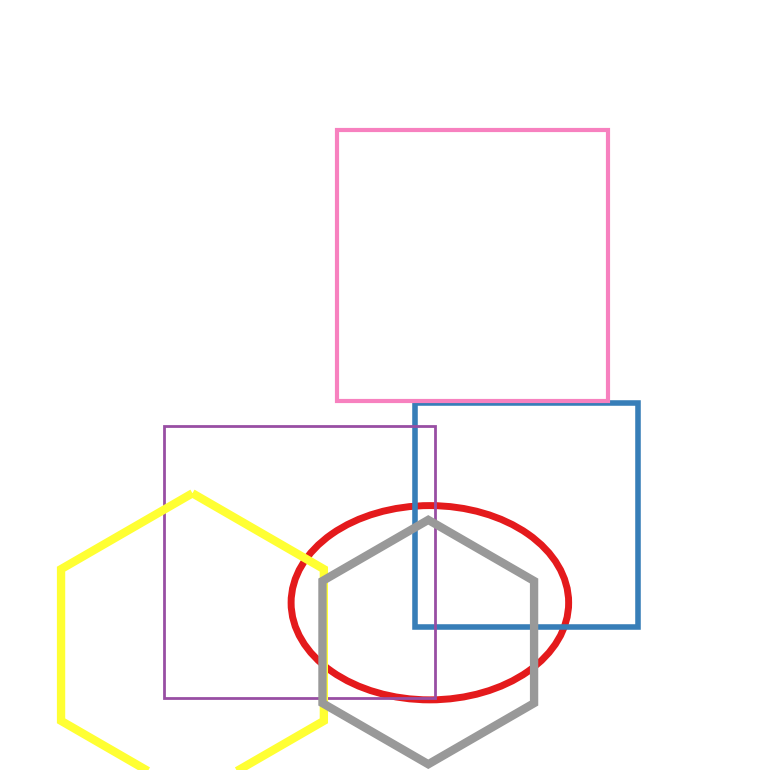[{"shape": "oval", "thickness": 2.5, "radius": 0.9, "center": [0.558, 0.217]}, {"shape": "square", "thickness": 2, "radius": 0.73, "center": [0.684, 0.331]}, {"shape": "square", "thickness": 1, "radius": 0.88, "center": [0.389, 0.27]}, {"shape": "hexagon", "thickness": 3, "radius": 0.99, "center": [0.25, 0.162]}, {"shape": "square", "thickness": 1.5, "radius": 0.88, "center": [0.613, 0.656]}, {"shape": "hexagon", "thickness": 3, "radius": 0.79, "center": [0.556, 0.166]}]